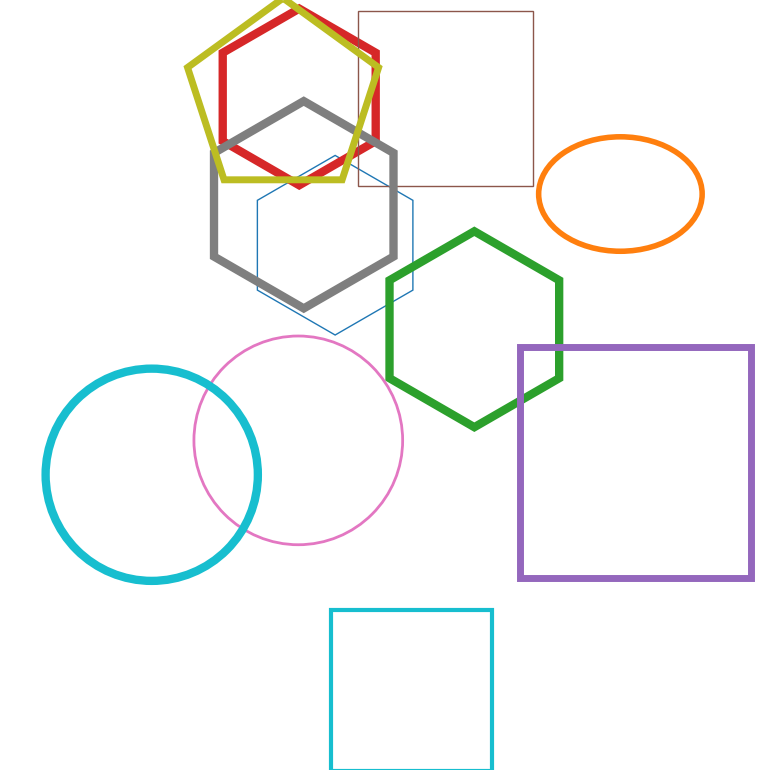[{"shape": "hexagon", "thickness": 0.5, "radius": 0.58, "center": [0.435, 0.682]}, {"shape": "oval", "thickness": 2, "radius": 0.53, "center": [0.806, 0.748]}, {"shape": "hexagon", "thickness": 3, "radius": 0.64, "center": [0.616, 0.572]}, {"shape": "hexagon", "thickness": 3, "radius": 0.57, "center": [0.389, 0.874]}, {"shape": "square", "thickness": 2.5, "radius": 0.75, "center": [0.825, 0.399]}, {"shape": "square", "thickness": 0.5, "radius": 0.57, "center": [0.579, 0.872]}, {"shape": "circle", "thickness": 1, "radius": 0.68, "center": [0.387, 0.428]}, {"shape": "hexagon", "thickness": 3, "radius": 0.67, "center": [0.394, 0.734]}, {"shape": "pentagon", "thickness": 2.5, "radius": 0.65, "center": [0.368, 0.872]}, {"shape": "square", "thickness": 1.5, "radius": 0.52, "center": [0.535, 0.103]}, {"shape": "circle", "thickness": 3, "radius": 0.69, "center": [0.197, 0.383]}]